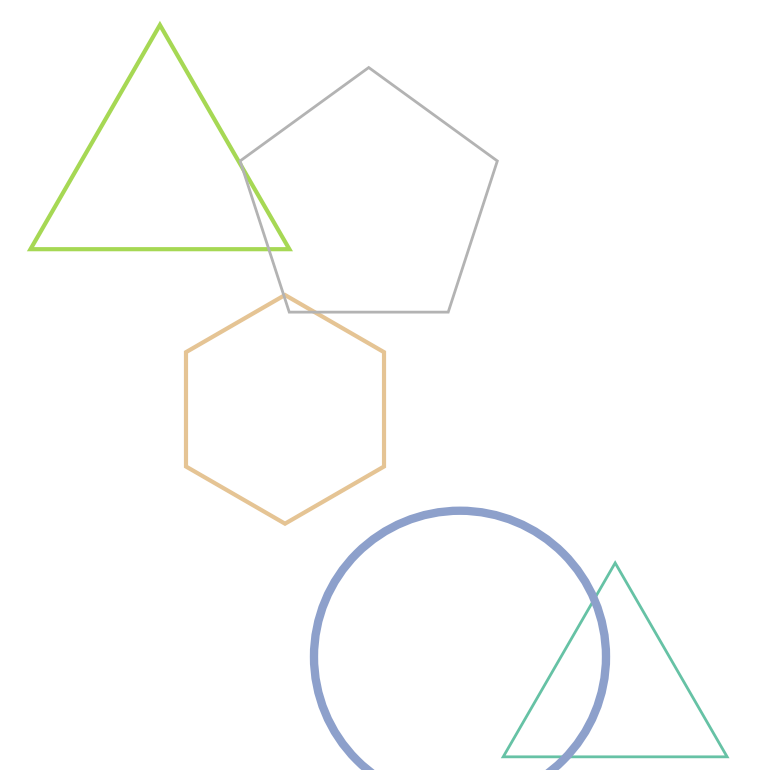[{"shape": "triangle", "thickness": 1, "radius": 0.84, "center": [0.799, 0.101]}, {"shape": "circle", "thickness": 3, "radius": 0.95, "center": [0.597, 0.147]}, {"shape": "triangle", "thickness": 1.5, "radius": 0.97, "center": [0.208, 0.773]}, {"shape": "hexagon", "thickness": 1.5, "radius": 0.74, "center": [0.37, 0.468]}, {"shape": "pentagon", "thickness": 1, "radius": 0.88, "center": [0.479, 0.737]}]